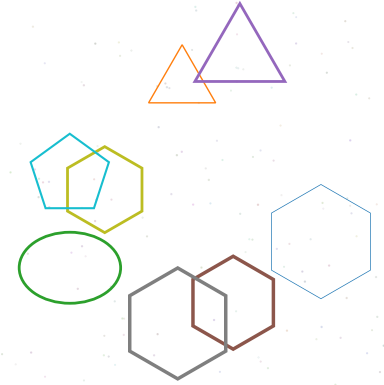[{"shape": "hexagon", "thickness": 0.5, "radius": 0.74, "center": [0.834, 0.372]}, {"shape": "triangle", "thickness": 1, "radius": 0.5, "center": [0.473, 0.783]}, {"shape": "oval", "thickness": 2, "radius": 0.66, "center": [0.182, 0.305]}, {"shape": "triangle", "thickness": 2, "radius": 0.67, "center": [0.623, 0.856]}, {"shape": "hexagon", "thickness": 2.5, "radius": 0.6, "center": [0.606, 0.214]}, {"shape": "hexagon", "thickness": 2.5, "radius": 0.72, "center": [0.462, 0.16]}, {"shape": "hexagon", "thickness": 2, "radius": 0.56, "center": [0.272, 0.507]}, {"shape": "pentagon", "thickness": 1.5, "radius": 0.53, "center": [0.181, 0.546]}]